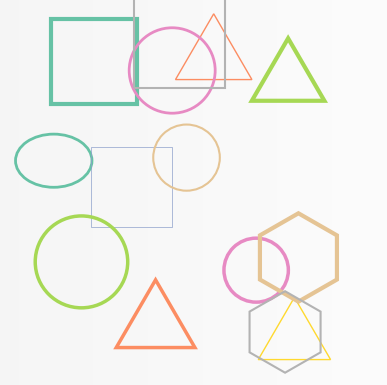[{"shape": "square", "thickness": 3, "radius": 0.55, "center": [0.244, 0.841]}, {"shape": "oval", "thickness": 2, "radius": 0.49, "center": [0.139, 0.583]}, {"shape": "triangle", "thickness": 2.5, "radius": 0.59, "center": [0.401, 0.156]}, {"shape": "triangle", "thickness": 1, "radius": 0.57, "center": [0.551, 0.85]}, {"shape": "square", "thickness": 0.5, "radius": 0.52, "center": [0.339, 0.515]}, {"shape": "circle", "thickness": 2.5, "radius": 0.42, "center": [0.661, 0.298]}, {"shape": "circle", "thickness": 2, "radius": 0.55, "center": [0.444, 0.817]}, {"shape": "triangle", "thickness": 3, "radius": 0.54, "center": [0.744, 0.792]}, {"shape": "circle", "thickness": 2.5, "radius": 0.6, "center": [0.21, 0.32]}, {"shape": "triangle", "thickness": 1, "radius": 0.54, "center": [0.76, 0.12]}, {"shape": "hexagon", "thickness": 3, "radius": 0.57, "center": [0.77, 0.331]}, {"shape": "circle", "thickness": 1.5, "radius": 0.43, "center": [0.481, 0.591]}, {"shape": "hexagon", "thickness": 1.5, "radius": 0.53, "center": [0.736, 0.138]}, {"shape": "square", "thickness": 1.5, "radius": 0.58, "center": [0.463, 0.887]}]